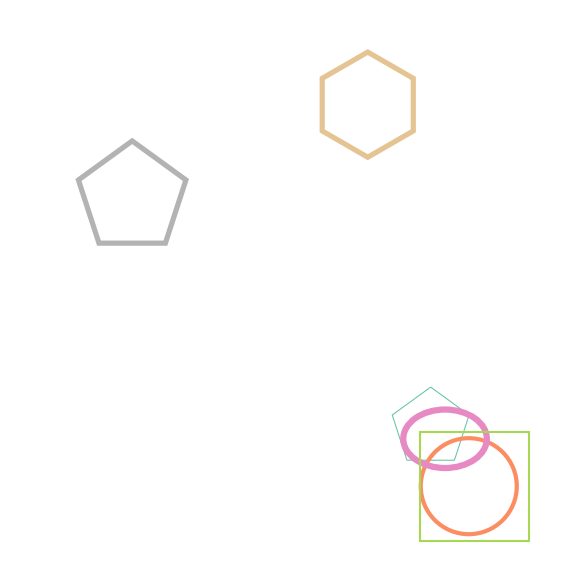[{"shape": "pentagon", "thickness": 0.5, "radius": 0.35, "center": [0.746, 0.259]}, {"shape": "circle", "thickness": 2, "radius": 0.42, "center": [0.812, 0.157]}, {"shape": "oval", "thickness": 3, "radius": 0.36, "center": [0.771, 0.239]}, {"shape": "square", "thickness": 1, "radius": 0.47, "center": [0.821, 0.157]}, {"shape": "hexagon", "thickness": 2.5, "radius": 0.46, "center": [0.637, 0.818]}, {"shape": "pentagon", "thickness": 2.5, "radius": 0.49, "center": [0.229, 0.657]}]